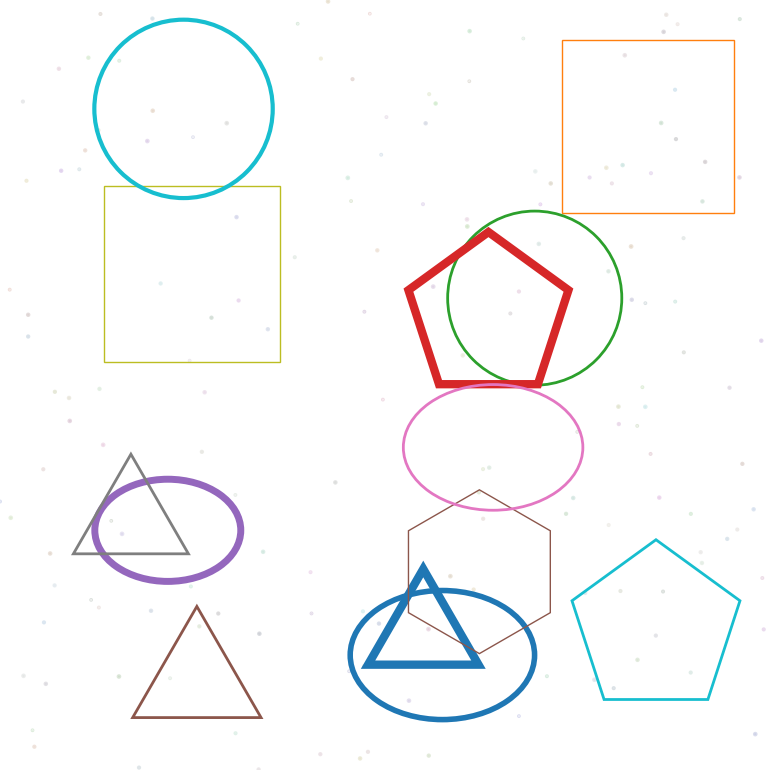[{"shape": "oval", "thickness": 2, "radius": 0.6, "center": [0.575, 0.149]}, {"shape": "triangle", "thickness": 3, "radius": 0.41, "center": [0.55, 0.178]}, {"shape": "square", "thickness": 0.5, "radius": 0.56, "center": [0.842, 0.836]}, {"shape": "circle", "thickness": 1, "radius": 0.57, "center": [0.694, 0.613]}, {"shape": "pentagon", "thickness": 3, "radius": 0.55, "center": [0.634, 0.589]}, {"shape": "oval", "thickness": 2.5, "radius": 0.47, "center": [0.218, 0.311]}, {"shape": "hexagon", "thickness": 0.5, "radius": 0.53, "center": [0.623, 0.258]}, {"shape": "triangle", "thickness": 1, "radius": 0.48, "center": [0.256, 0.116]}, {"shape": "oval", "thickness": 1, "radius": 0.58, "center": [0.64, 0.419]}, {"shape": "triangle", "thickness": 1, "radius": 0.43, "center": [0.17, 0.324]}, {"shape": "square", "thickness": 0.5, "radius": 0.57, "center": [0.249, 0.644]}, {"shape": "circle", "thickness": 1.5, "radius": 0.58, "center": [0.238, 0.859]}, {"shape": "pentagon", "thickness": 1, "radius": 0.57, "center": [0.852, 0.184]}]